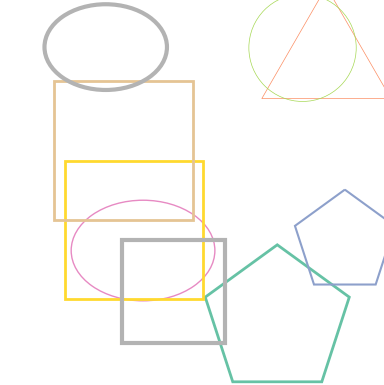[{"shape": "pentagon", "thickness": 2, "radius": 0.98, "center": [0.72, 0.167]}, {"shape": "triangle", "thickness": 0.5, "radius": 0.97, "center": [0.848, 0.841]}, {"shape": "pentagon", "thickness": 1.5, "radius": 0.68, "center": [0.896, 0.371]}, {"shape": "oval", "thickness": 1, "radius": 0.93, "center": [0.371, 0.349]}, {"shape": "circle", "thickness": 0.5, "radius": 0.7, "center": [0.786, 0.876]}, {"shape": "square", "thickness": 2, "radius": 0.89, "center": [0.348, 0.403]}, {"shape": "square", "thickness": 2, "radius": 0.9, "center": [0.321, 0.609]}, {"shape": "oval", "thickness": 3, "radius": 0.8, "center": [0.275, 0.878]}, {"shape": "square", "thickness": 3, "radius": 0.67, "center": [0.45, 0.243]}]